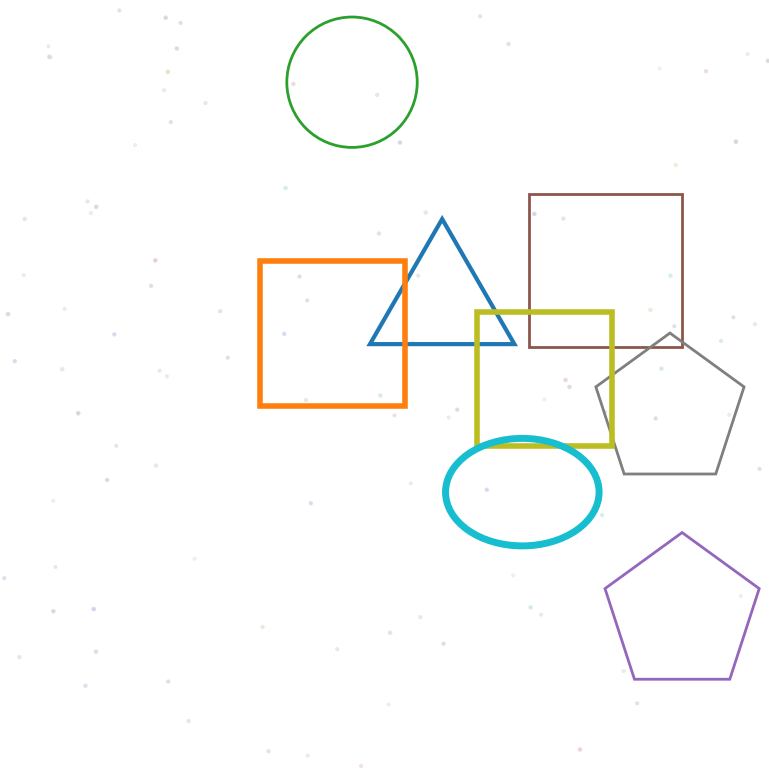[{"shape": "triangle", "thickness": 1.5, "radius": 0.54, "center": [0.574, 0.607]}, {"shape": "square", "thickness": 2, "radius": 0.47, "center": [0.431, 0.567]}, {"shape": "circle", "thickness": 1, "radius": 0.42, "center": [0.457, 0.893]}, {"shape": "pentagon", "thickness": 1, "radius": 0.53, "center": [0.886, 0.203]}, {"shape": "square", "thickness": 1, "radius": 0.5, "center": [0.787, 0.648]}, {"shape": "pentagon", "thickness": 1, "radius": 0.51, "center": [0.87, 0.466]}, {"shape": "square", "thickness": 2, "radius": 0.44, "center": [0.707, 0.508]}, {"shape": "oval", "thickness": 2.5, "radius": 0.5, "center": [0.678, 0.361]}]